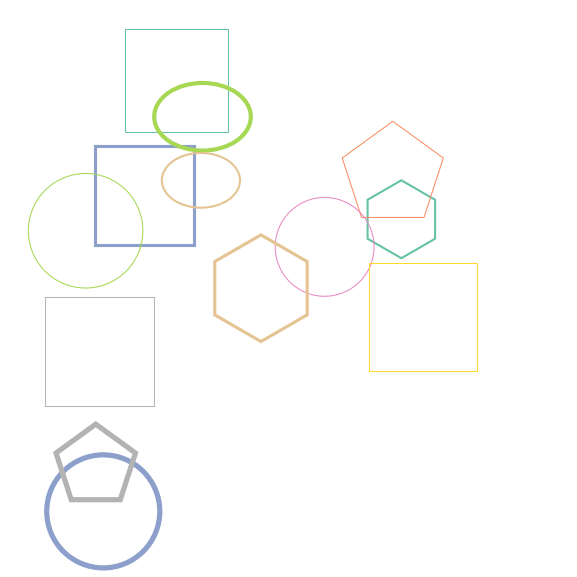[{"shape": "hexagon", "thickness": 1, "radius": 0.34, "center": [0.695, 0.619]}, {"shape": "square", "thickness": 0.5, "radius": 0.45, "center": [0.306, 0.86]}, {"shape": "pentagon", "thickness": 0.5, "radius": 0.46, "center": [0.68, 0.697]}, {"shape": "circle", "thickness": 2.5, "radius": 0.49, "center": [0.179, 0.114]}, {"shape": "square", "thickness": 1.5, "radius": 0.43, "center": [0.25, 0.66]}, {"shape": "circle", "thickness": 0.5, "radius": 0.43, "center": [0.562, 0.572]}, {"shape": "circle", "thickness": 0.5, "radius": 0.5, "center": [0.148, 0.6]}, {"shape": "oval", "thickness": 2, "radius": 0.42, "center": [0.351, 0.797]}, {"shape": "square", "thickness": 0.5, "radius": 0.47, "center": [0.733, 0.45]}, {"shape": "hexagon", "thickness": 1.5, "radius": 0.46, "center": [0.452, 0.5]}, {"shape": "oval", "thickness": 1, "radius": 0.34, "center": [0.348, 0.687]}, {"shape": "square", "thickness": 0.5, "radius": 0.47, "center": [0.172, 0.391]}, {"shape": "pentagon", "thickness": 2.5, "radius": 0.36, "center": [0.166, 0.192]}]